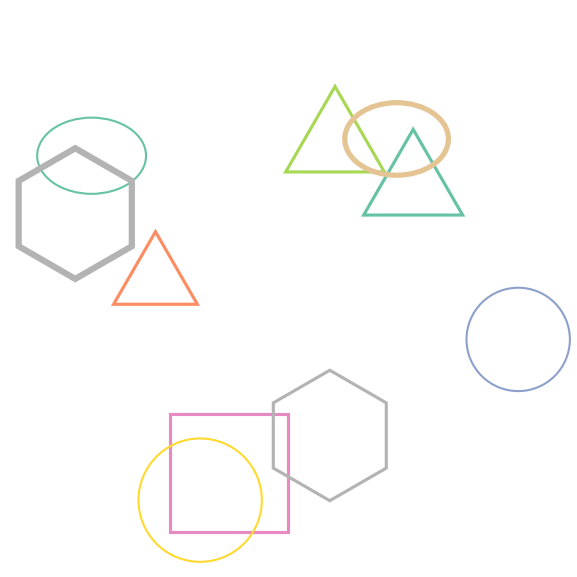[{"shape": "oval", "thickness": 1, "radius": 0.47, "center": [0.159, 0.729]}, {"shape": "triangle", "thickness": 1.5, "radius": 0.49, "center": [0.715, 0.676]}, {"shape": "triangle", "thickness": 1.5, "radius": 0.42, "center": [0.269, 0.514]}, {"shape": "circle", "thickness": 1, "radius": 0.45, "center": [0.897, 0.411]}, {"shape": "square", "thickness": 1.5, "radius": 0.51, "center": [0.397, 0.18]}, {"shape": "triangle", "thickness": 1.5, "radius": 0.49, "center": [0.58, 0.751]}, {"shape": "circle", "thickness": 1, "radius": 0.53, "center": [0.347, 0.133]}, {"shape": "oval", "thickness": 2.5, "radius": 0.45, "center": [0.687, 0.759]}, {"shape": "hexagon", "thickness": 1.5, "radius": 0.56, "center": [0.571, 0.245]}, {"shape": "hexagon", "thickness": 3, "radius": 0.57, "center": [0.13, 0.629]}]